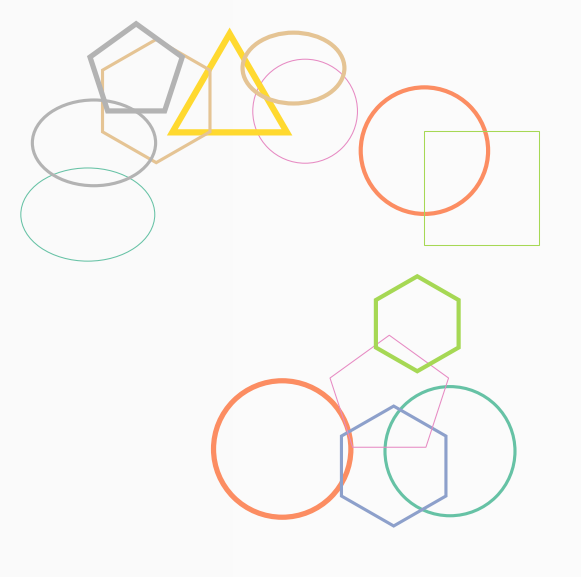[{"shape": "oval", "thickness": 0.5, "radius": 0.58, "center": [0.151, 0.628]}, {"shape": "circle", "thickness": 1.5, "radius": 0.56, "center": [0.774, 0.218]}, {"shape": "circle", "thickness": 2.5, "radius": 0.59, "center": [0.486, 0.222]}, {"shape": "circle", "thickness": 2, "radius": 0.55, "center": [0.73, 0.738]}, {"shape": "hexagon", "thickness": 1.5, "radius": 0.52, "center": [0.677, 0.192]}, {"shape": "pentagon", "thickness": 0.5, "radius": 0.54, "center": [0.67, 0.311]}, {"shape": "circle", "thickness": 0.5, "radius": 0.45, "center": [0.525, 0.807]}, {"shape": "square", "thickness": 0.5, "radius": 0.49, "center": [0.828, 0.673]}, {"shape": "hexagon", "thickness": 2, "radius": 0.41, "center": [0.718, 0.439]}, {"shape": "triangle", "thickness": 3, "radius": 0.57, "center": [0.395, 0.827]}, {"shape": "oval", "thickness": 2, "radius": 0.44, "center": [0.505, 0.881]}, {"shape": "hexagon", "thickness": 1.5, "radius": 0.53, "center": [0.269, 0.824]}, {"shape": "oval", "thickness": 1.5, "radius": 0.53, "center": [0.162, 0.752]}, {"shape": "pentagon", "thickness": 2.5, "radius": 0.42, "center": [0.234, 0.875]}]